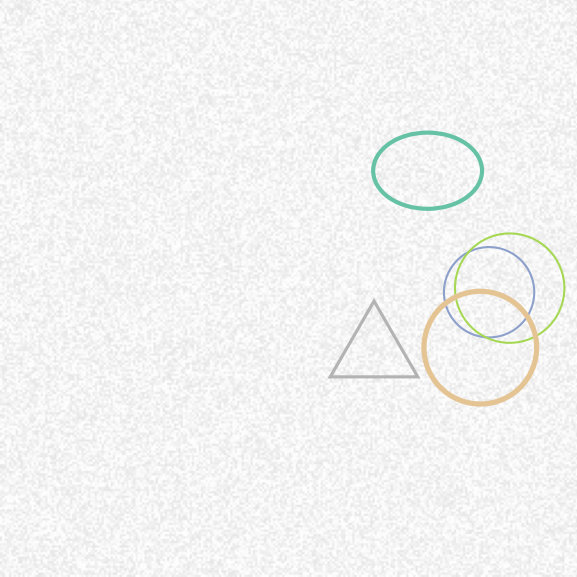[{"shape": "oval", "thickness": 2, "radius": 0.47, "center": [0.74, 0.704]}, {"shape": "circle", "thickness": 1, "radius": 0.39, "center": [0.847, 0.493]}, {"shape": "circle", "thickness": 1, "radius": 0.47, "center": [0.883, 0.5]}, {"shape": "circle", "thickness": 2.5, "radius": 0.49, "center": [0.832, 0.397]}, {"shape": "triangle", "thickness": 1.5, "radius": 0.44, "center": [0.648, 0.39]}]